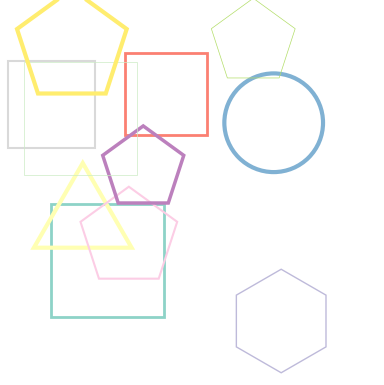[{"shape": "square", "thickness": 2, "radius": 0.74, "center": [0.28, 0.324]}, {"shape": "triangle", "thickness": 3, "radius": 0.73, "center": [0.215, 0.43]}, {"shape": "hexagon", "thickness": 1, "radius": 0.67, "center": [0.73, 0.166]}, {"shape": "square", "thickness": 2, "radius": 0.53, "center": [0.43, 0.756]}, {"shape": "circle", "thickness": 3, "radius": 0.64, "center": [0.711, 0.681]}, {"shape": "pentagon", "thickness": 0.5, "radius": 0.57, "center": [0.658, 0.89]}, {"shape": "pentagon", "thickness": 1.5, "radius": 0.66, "center": [0.335, 0.383]}, {"shape": "square", "thickness": 1.5, "radius": 0.57, "center": [0.134, 0.729]}, {"shape": "pentagon", "thickness": 2.5, "radius": 0.55, "center": [0.372, 0.562]}, {"shape": "square", "thickness": 0.5, "radius": 0.73, "center": [0.209, 0.693]}, {"shape": "pentagon", "thickness": 3, "radius": 0.75, "center": [0.187, 0.878]}]